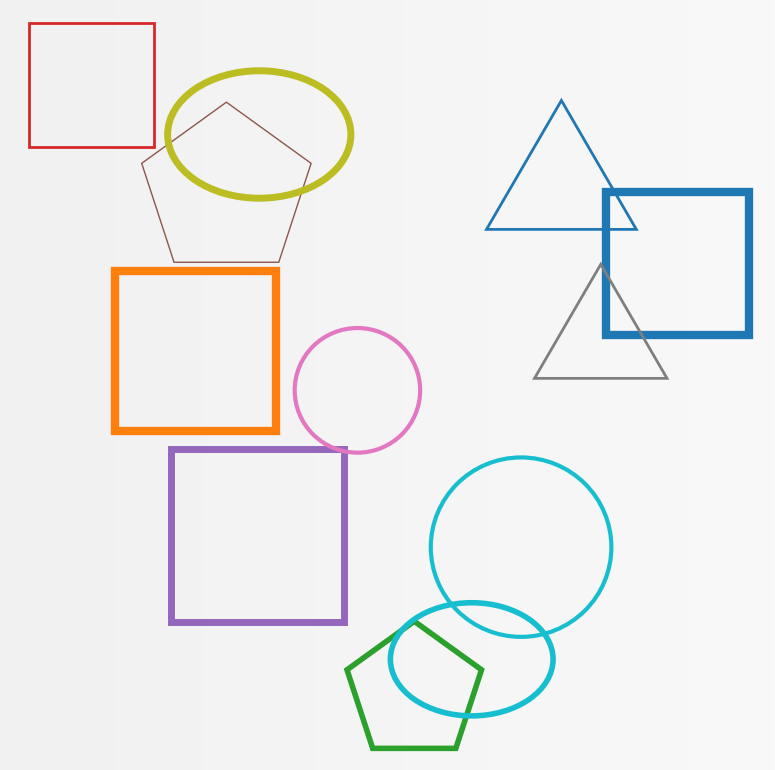[{"shape": "square", "thickness": 3, "radius": 0.46, "center": [0.874, 0.658]}, {"shape": "triangle", "thickness": 1, "radius": 0.56, "center": [0.724, 0.758]}, {"shape": "square", "thickness": 3, "radius": 0.52, "center": [0.252, 0.544]}, {"shape": "pentagon", "thickness": 2, "radius": 0.46, "center": [0.535, 0.102]}, {"shape": "square", "thickness": 1, "radius": 0.4, "center": [0.119, 0.889]}, {"shape": "square", "thickness": 2.5, "radius": 0.56, "center": [0.332, 0.304]}, {"shape": "pentagon", "thickness": 0.5, "radius": 0.57, "center": [0.292, 0.752]}, {"shape": "circle", "thickness": 1.5, "radius": 0.4, "center": [0.461, 0.493]}, {"shape": "triangle", "thickness": 1, "radius": 0.49, "center": [0.775, 0.558]}, {"shape": "oval", "thickness": 2.5, "radius": 0.59, "center": [0.335, 0.825]}, {"shape": "circle", "thickness": 1.5, "radius": 0.58, "center": [0.672, 0.289]}, {"shape": "oval", "thickness": 2, "radius": 0.52, "center": [0.609, 0.144]}]